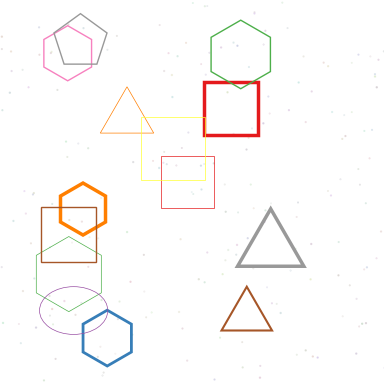[{"shape": "square", "thickness": 2.5, "radius": 0.34, "center": [0.6, 0.718]}, {"shape": "square", "thickness": 0.5, "radius": 0.34, "center": [0.486, 0.527]}, {"shape": "hexagon", "thickness": 2, "radius": 0.36, "center": [0.279, 0.122]}, {"shape": "hexagon", "thickness": 1, "radius": 0.44, "center": [0.625, 0.859]}, {"shape": "hexagon", "thickness": 0.5, "radius": 0.49, "center": [0.179, 0.288]}, {"shape": "oval", "thickness": 0.5, "radius": 0.44, "center": [0.191, 0.193]}, {"shape": "triangle", "thickness": 0.5, "radius": 0.4, "center": [0.33, 0.694]}, {"shape": "hexagon", "thickness": 2.5, "radius": 0.34, "center": [0.216, 0.457]}, {"shape": "square", "thickness": 0.5, "radius": 0.41, "center": [0.449, 0.615]}, {"shape": "square", "thickness": 1, "radius": 0.36, "center": [0.178, 0.391]}, {"shape": "triangle", "thickness": 1.5, "radius": 0.38, "center": [0.641, 0.179]}, {"shape": "hexagon", "thickness": 1, "radius": 0.36, "center": [0.176, 0.862]}, {"shape": "pentagon", "thickness": 1, "radius": 0.36, "center": [0.209, 0.892]}, {"shape": "triangle", "thickness": 2.5, "radius": 0.5, "center": [0.703, 0.358]}]